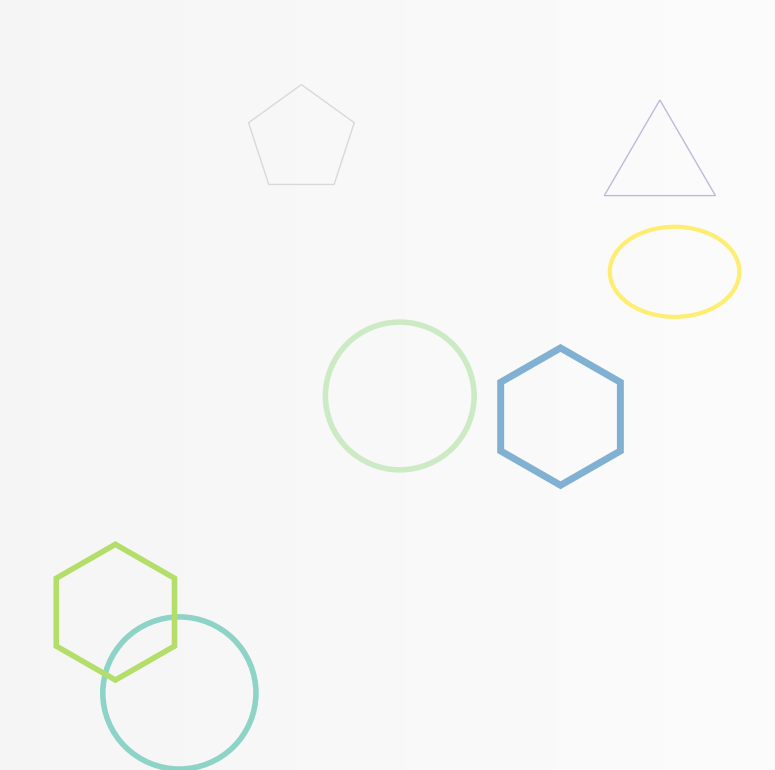[{"shape": "circle", "thickness": 2, "radius": 0.49, "center": [0.231, 0.1]}, {"shape": "triangle", "thickness": 0.5, "radius": 0.41, "center": [0.851, 0.787]}, {"shape": "hexagon", "thickness": 2.5, "radius": 0.45, "center": [0.723, 0.459]}, {"shape": "hexagon", "thickness": 2, "radius": 0.44, "center": [0.149, 0.205]}, {"shape": "pentagon", "thickness": 0.5, "radius": 0.36, "center": [0.389, 0.818]}, {"shape": "circle", "thickness": 2, "radius": 0.48, "center": [0.516, 0.486]}, {"shape": "oval", "thickness": 1.5, "radius": 0.42, "center": [0.87, 0.647]}]